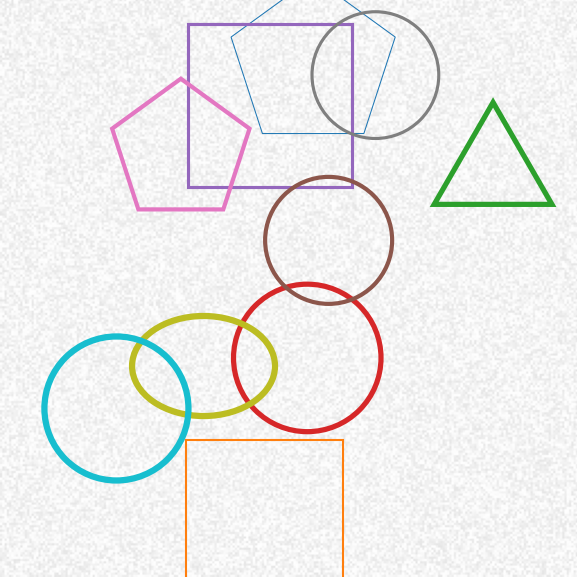[{"shape": "pentagon", "thickness": 0.5, "radius": 0.75, "center": [0.542, 0.889]}, {"shape": "square", "thickness": 1, "radius": 0.68, "center": [0.458, 0.102]}, {"shape": "triangle", "thickness": 2.5, "radius": 0.59, "center": [0.854, 0.704]}, {"shape": "circle", "thickness": 2.5, "radius": 0.64, "center": [0.532, 0.379]}, {"shape": "square", "thickness": 1.5, "radius": 0.71, "center": [0.467, 0.816]}, {"shape": "circle", "thickness": 2, "radius": 0.55, "center": [0.569, 0.583]}, {"shape": "pentagon", "thickness": 2, "radius": 0.63, "center": [0.313, 0.738]}, {"shape": "circle", "thickness": 1.5, "radius": 0.55, "center": [0.65, 0.869]}, {"shape": "oval", "thickness": 3, "radius": 0.62, "center": [0.352, 0.365]}, {"shape": "circle", "thickness": 3, "radius": 0.62, "center": [0.202, 0.292]}]